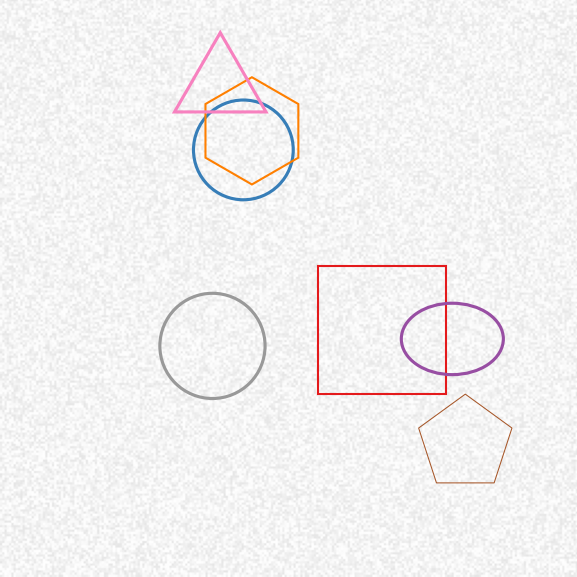[{"shape": "square", "thickness": 1, "radius": 0.56, "center": [0.662, 0.428]}, {"shape": "circle", "thickness": 1.5, "radius": 0.43, "center": [0.421, 0.74]}, {"shape": "oval", "thickness": 1.5, "radius": 0.44, "center": [0.783, 0.412]}, {"shape": "hexagon", "thickness": 1, "radius": 0.46, "center": [0.436, 0.773]}, {"shape": "pentagon", "thickness": 0.5, "radius": 0.42, "center": [0.806, 0.232]}, {"shape": "triangle", "thickness": 1.5, "radius": 0.46, "center": [0.381, 0.851]}, {"shape": "circle", "thickness": 1.5, "radius": 0.46, "center": [0.368, 0.4]}]